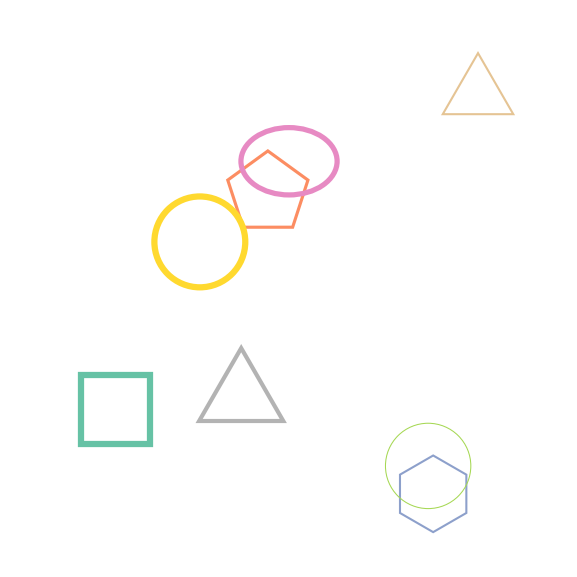[{"shape": "square", "thickness": 3, "radius": 0.3, "center": [0.2, 0.29]}, {"shape": "pentagon", "thickness": 1.5, "radius": 0.36, "center": [0.464, 0.665]}, {"shape": "hexagon", "thickness": 1, "radius": 0.33, "center": [0.75, 0.144]}, {"shape": "oval", "thickness": 2.5, "radius": 0.42, "center": [0.5, 0.72]}, {"shape": "circle", "thickness": 0.5, "radius": 0.37, "center": [0.741, 0.192]}, {"shape": "circle", "thickness": 3, "radius": 0.39, "center": [0.346, 0.58]}, {"shape": "triangle", "thickness": 1, "radius": 0.35, "center": [0.828, 0.837]}, {"shape": "triangle", "thickness": 2, "radius": 0.42, "center": [0.418, 0.312]}]